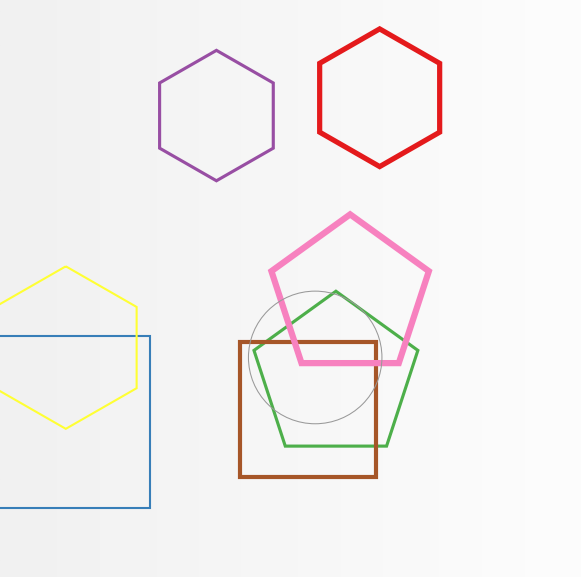[{"shape": "hexagon", "thickness": 2.5, "radius": 0.6, "center": [0.653, 0.83]}, {"shape": "square", "thickness": 1, "radius": 0.74, "center": [0.109, 0.269]}, {"shape": "pentagon", "thickness": 1.5, "radius": 0.74, "center": [0.578, 0.347]}, {"shape": "hexagon", "thickness": 1.5, "radius": 0.56, "center": [0.372, 0.799]}, {"shape": "hexagon", "thickness": 1, "radius": 0.7, "center": [0.113, 0.397]}, {"shape": "square", "thickness": 2, "radius": 0.58, "center": [0.53, 0.29]}, {"shape": "pentagon", "thickness": 3, "radius": 0.71, "center": [0.602, 0.486]}, {"shape": "circle", "thickness": 0.5, "radius": 0.57, "center": [0.542, 0.38]}]